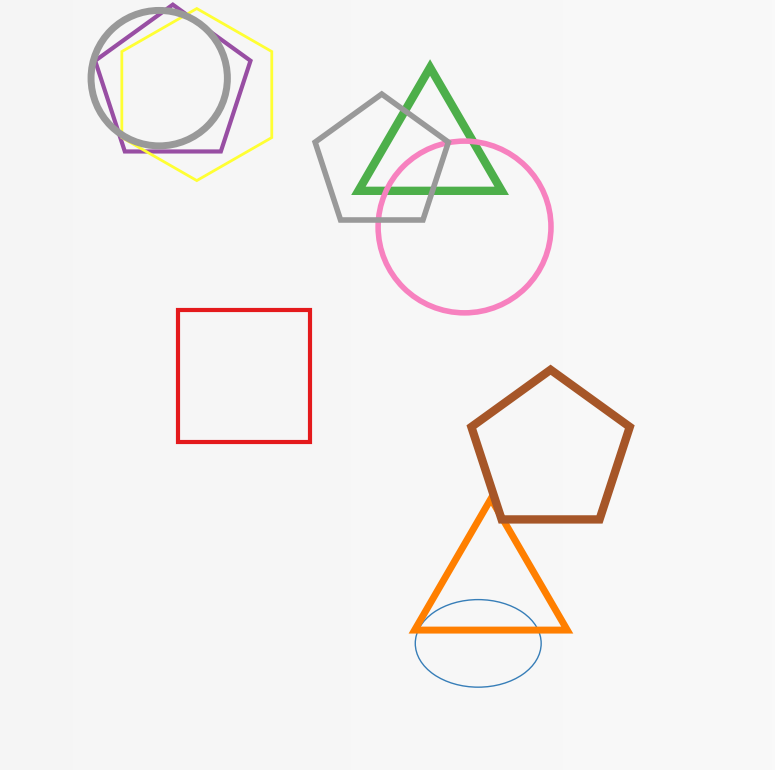[{"shape": "square", "thickness": 1.5, "radius": 0.43, "center": [0.315, 0.511]}, {"shape": "oval", "thickness": 0.5, "radius": 0.41, "center": [0.617, 0.164]}, {"shape": "triangle", "thickness": 3, "radius": 0.53, "center": [0.555, 0.806]}, {"shape": "pentagon", "thickness": 1.5, "radius": 0.53, "center": [0.223, 0.889]}, {"shape": "triangle", "thickness": 2.5, "radius": 0.57, "center": [0.633, 0.239]}, {"shape": "hexagon", "thickness": 1, "radius": 0.56, "center": [0.254, 0.877]}, {"shape": "pentagon", "thickness": 3, "radius": 0.54, "center": [0.71, 0.412]}, {"shape": "circle", "thickness": 2, "radius": 0.56, "center": [0.599, 0.705]}, {"shape": "pentagon", "thickness": 2, "radius": 0.45, "center": [0.493, 0.787]}, {"shape": "circle", "thickness": 2.5, "radius": 0.44, "center": [0.205, 0.899]}]